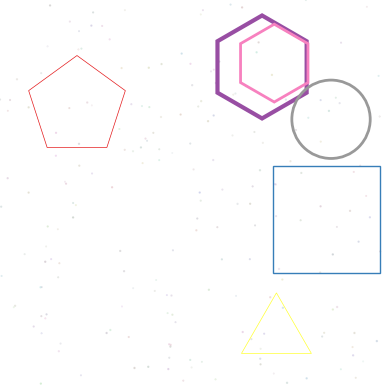[{"shape": "pentagon", "thickness": 0.5, "radius": 0.66, "center": [0.2, 0.724]}, {"shape": "square", "thickness": 1, "radius": 0.69, "center": [0.848, 0.43]}, {"shape": "hexagon", "thickness": 3, "radius": 0.67, "center": [0.681, 0.826]}, {"shape": "triangle", "thickness": 0.5, "radius": 0.52, "center": [0.718, 0.134]}, {"shape": "hexagon", "thickness": 2, "radius": 0.51, "center": [0.712, 0.836]}, {"shape": "circle", "thickness": 2, "radius": 0.51, "center": [0.86, 0.69]}]